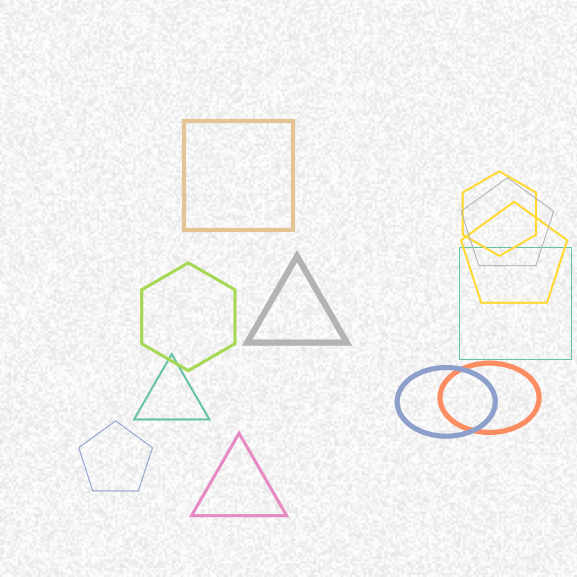[{"shape": "triangle", "thickness": 1, "radius": 0.38, "center": [0.297, 0.31]}, {"shape": "square", "thickness": 0.5, "radius": 0.48, "center": [0.891, 0.474]}, {"shape": "oval", "thickness": 2.5, "radius": 0.43, "center": [0.848, 0.31]}, {"shape": "oval", "thickness": 2.5, "radius": 0.42, "center": [0.773, 0.303]}, {"shape": "pentagon", "thickness": 0.5, "radius": 0.34, "center": [0.2, 0.203]}, {"shape": "triangle", "thickness": 1.5, "radius": 0.48, "center": [0.414, 0.154]}, {"shape": "hexagon", "thickness": 1.5, "radius": 0.47, "center": [0.326, 0.451]}, {"shape": "hexagon", "thickness": 1, "radius": 0.37, "center": [0.865, 0.629]}, {"shape": "pentagon", "thickness": 1, "radius": 0.48, "center": [0.89, 0.553]}, {"shape": "square", "thickness": 2, "radius": 0.47, "center": [0.413, 0.695]}, {"shape": "pentagon", "thickness": 0.5, "radius": 0.42, "center": [0.879, 0.607]}, {"shape": "triangle", "thickness": 3, "radius": 0.5, "center": [0.514, 0.456]}]